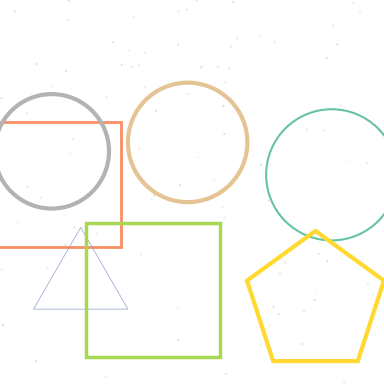[{"shape": "circle", "thickness": 1.5, "radius": 0.85, "center": [0.862, 0.546]}, {"shape": "square", "thickness": 2, "radius": 0.81, "center": [0.152, 0.522]}, {"shape": "triangle", "thickness": 0.5, "radius": 0.71, "center": [0.21, 0.268]}, {"shape": "square", "thickness": 2.5, "radius": 0.88, "center": [0.397, 0.247]}, {"shape": "pentagon", "thickness": 3, "radius": 0.93, "center": [0.819, 0.213]}, {"shape": "circle", "thickness": 3, "radius": 0.78, "center": [0.487, 0.63]}, {"shape": "circle", "thickness": 3, "radius": 0.74, "center": [0.134, 0.607]}]